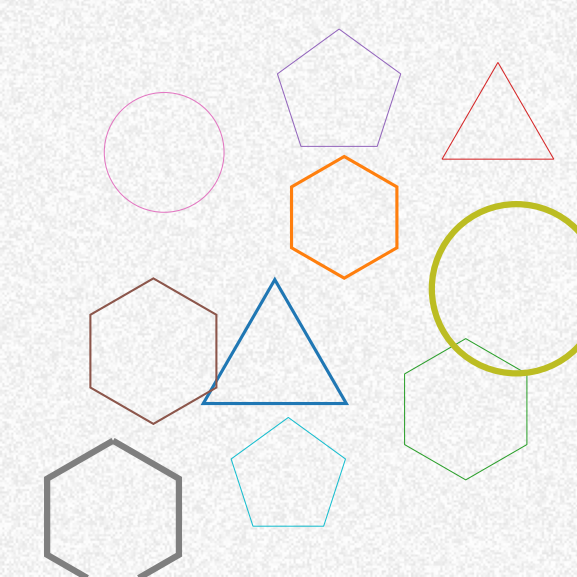[{"shape": "triangle", "thickness": 1.5, "radius": 0.72, "center": [0.476, 0.372]}, {"shape": "hexagon", "thickness": 1.5, "radius": 0.53, "center": [0.596, 0.623]}, {"shape": "hexagon", "thickness": 0.5, "radius": 0.61, "center": [0.806, 0.29]}, {"shape": "triangle", "thickness": 0.5, "radius": 0.56, "center": [0.862, 0.779]}, {"shape": "pentagon", "thickness": 0.5, "radius": 0.56, "center": [0.587, 0.837]}, {"shape": "hexagon", "thickness": 1, "radius": 0.63, "center": [0.266, 0.391]}, {"shape": "circle", "thickness": 0.5, "radius": 0.52, "center": [0.284, 0.735]}, {"shape": "hexagon", "thickness": 3, "radius": 0.66, "center": [0.196, 0.104]}, {"shape": "circle", "thickness": 3, "radius": 0.73, "center": [0.894, 0.499]}, {"shape": "pentagon", "thickness": 0.5, "radius": 0.52, "center": [0.499, 0.172]}]